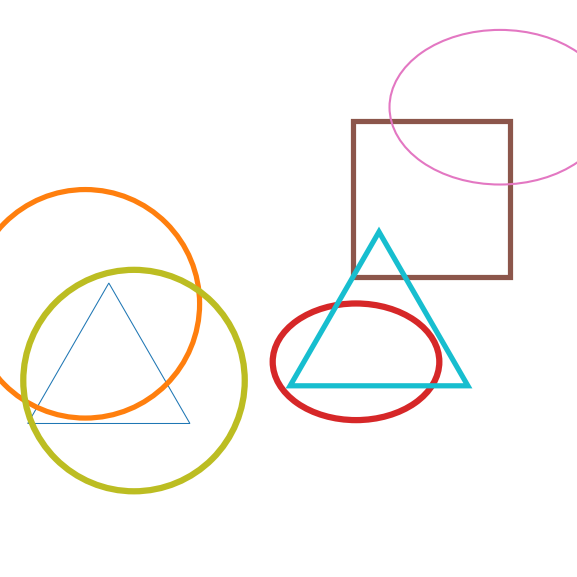[{"shape": "triangle", "thickness": 0.5, "radius": 0.81, "center": [0.188, 0.347]}, {"shape": "circle", "thickness": 2.5, "radius": 0.99, "center": [0.148, 0.473]}, {"shape": "oval", "thickness": 3, "radius": 0.72, "center": [0.616, 0.373]}, {"shape": "square", "thickness": 2.5, "radius": 0.68, "center": [0.747, 0.654]}, {"shape": "oval", "thickness": 1, "radius": 0.96, "center": [0.866, 0.813]}, {"shape": "circle", "thickness": 3, "radius": 0.96, "center": [0.232, 0.34]}, {"shape": "triangle", "thickness": 2.5, "radius": 0.89, "center": [0.656, 0.42]}]